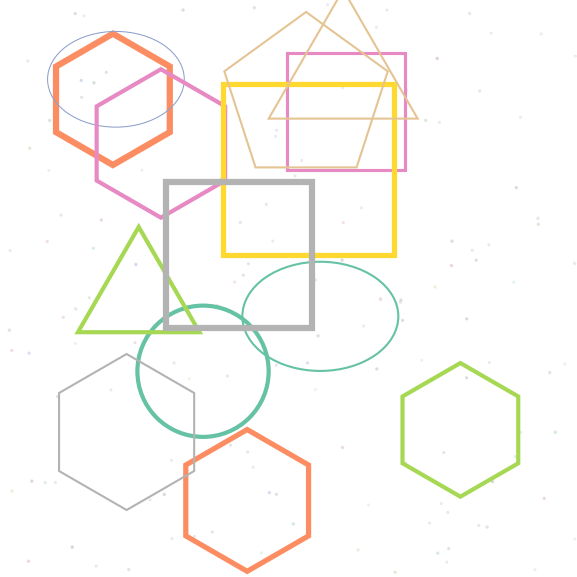[{"shape": "circle", "thickness": 2, "radius": 0.57, "center": [0.352, 0.356]}, {"shape": "oval", "thickness": 1, "radius": 0.68, "center": [0.555, 0.451]}, {"shape": "hexagon", "thickness": 2.5, "radius": 0.61, "center": [0.428, 0.133]}, {"shape": "hexagon", "thickness": 3, "radius": 0.57, "center": [0.196, 0.827]}, {"shape": "oval", "thickness": 0.5, "radius": 0.59, "center": [0.201, 0.862]}, {"shape": "square", "thickness": 1.5, "radius": 0.51, "center": [0.599, 0.806]}, {"shape": "hexagon", "thickness": 2, "radius": 0.64, "center": [0.279, 0.751]}, {"shape": "hexagon", "thickness": 2, "radius": 0.58, "center": [0.797, 0.255]}, {"shape": "triangle", "thickness": 2, "radius": 0.61, "center": [0.24, 0.485]}, {"shape": "square", "thickness": 2.5, "radius": 0.74, "center": [0.535, 0.706]}, {"shape": "triangle", "thickness": 1, "radius": 0.74, "center": [0.594, 0.868]}, {"shape": "pentagon", "thickness": 1, "radius": 0.74, "center": [0.53, 0.83]}, {"shape": "square", "thickness": 3, "radius": 0.63, "center": [0.414, 0.558]}, {"shape": "hexagon", "thickness": 1, "radius": 0.68, "center": [0.219, 0.251]}]